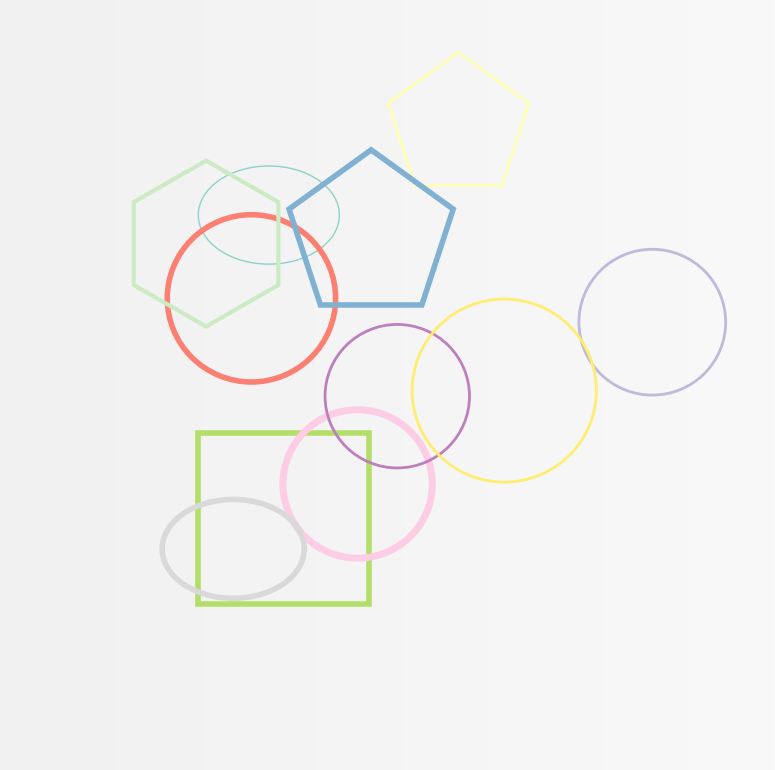[{"shape": "oval", "thickness": 0.5, "radius": 0.46, "center": [0.347, 0.721]}, {"shape": "pentagon", "thickness": 1, "radius": 0.48, "center": [0.592, 0.837]}, {"shape": "circle", "thickness": 1, "radius": 0.47, "center": [0.842, 0.582]}, {"shape": "circle", "thickness": 2, "radius": 0.54, "center": [0.324, 0.613]}, {"shape": "pentagon", "thickness": 2, "radius": 0.56, "center": [0.479, 0.694]}, {"shape": "square", "thickness": 2, "radius": 0.55, "center": [0.365, 0.327]}, {"shape": "circle", "thickness": 2.5, "radius": 0.48, "center": [0.461, 0.371]}, {"shape": "oval", "thickness": 2, "radius": 0.46, "center": [0.301, 0.287]}, {"shape": "circle", "thickness": 1, "radius": 0.47, "center": [0.513, 0.485]}, {"shape": "hexagon", "thickness": 1.5, "radius": 0.54, "center": [0.266, 0.684]}, {"shape": "circle", "thickness": 1, "radius": 0.59, "center": [0.651, 0.493]}]